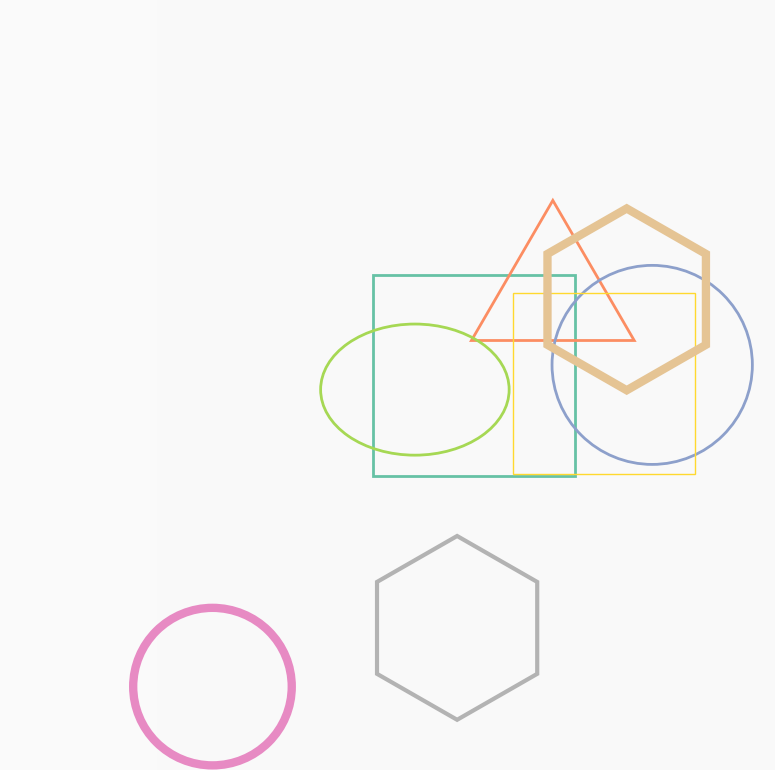[{"shape": "square", "thickness": 1, "radius": 0.65, "center": [0.612, 0.512]}, {"shape": "triangle", "thickness": 1, "radius": 0.61, "center": [0.713, 0.618]}, {"shape": "circle", "thickness": 1, "radius": 0.65, "center": [0.842, 0.526]}, {"shape": "circle", "thickness": 3, "radius": 0.51, "center": [0.274, 0.108]}, {"shape": "oval", "thickness": 1, "radius": 0.61, "center": [0.535, 0.494]}, {"shape": "square", "thickness": 0.5, "radius": 0.59, "center": [0.78, 0.501]}, {"shape": "hexagon", "thickness": 3, "radius": 0.59, "center": [0.809, 0.611]}, {"shape": "hexagon", "thickness": 1.5, "radius": 0.6, "center": [0.59, 0.185]}]